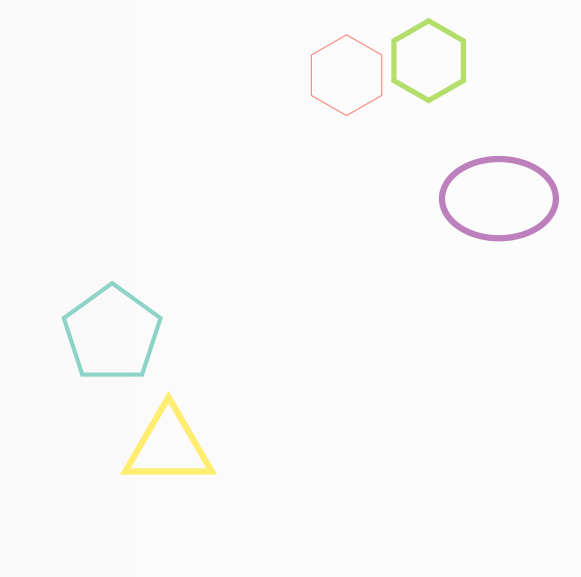[{"shape": "pentagon", "thickness": 2, "radius": 0.44, "center": [0.193, 0.421]}, {"shape": "hexagon", "thickness": 0.5, "radius": 0.35, "center": [0.596, 0.869]}, {"shape": "hexagon", "thickness": 2.5, "radius": 0.34, "center": [0.737, 0.894]}, {"shape": "oval", "thickness": 3, "radius": 0.49, "center": [0.858, 0.655]}, {"shape": "triangle", "thickness": 3, "radius": 0.43, "center": [0.29, 0.226]}]